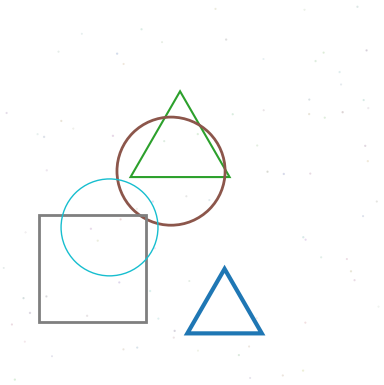[{"shape": "triangle", "thickness": 3, "radius": 0.56, "center": [0.583, 0.19]}, {"shape": "triangle", "thickness": 1.5, "radius": 0.74, "center": [0.468, 0.614]}, {"shape": "circle", "thickness": 2, "radius": 0.7, "center": [0.444, 0.555]}, {"shape": "square", "thickness": 2, "radius": 0.69, "center": [0.24, 0.303]}, {"shape": "circle", "thickness": 1, "radius": 0.63, "center": [0.284, 0.409]}]